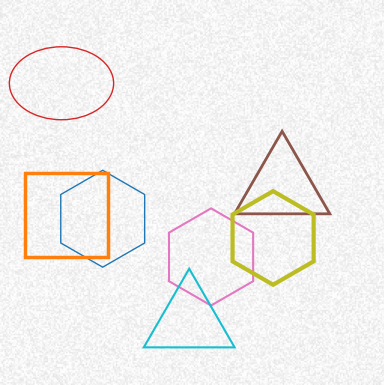[{"shape": "hexagon", "thickness": 1, "radius": 0.63, "center": [0.267, 0.432]}, {"shape": "square", "thickness": 2.5, "radius": 0.54, "center": [0.173, 0.441]}, {"shape": "oval", "thickness": 1, "radius": 0.68, "center": [0.16, 0.784]}, {"shape": "triangle", "thickness": 2, "radius": 0.72, "center": [0.733, 0.516]}, {"shape": "hexagon", "thickness": 1.5, "radius": 0.63, "center": [0.548, 0.333]}, {"shape": "hexagon", "thickness": 3, "radius": 0.61, "center": [0.709, 0.382]}, {"shape": "triangle", "thickness": 1.5, "radius": 0.68, "center": [0.491, 0.166]}]